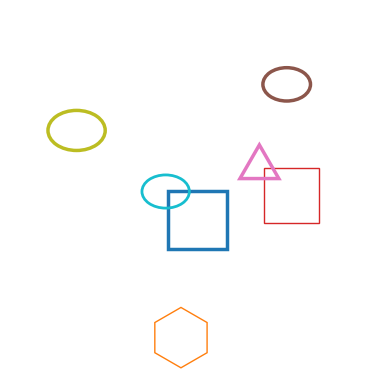[{"shape": "square", "thickness": 2.5, "radius": 0.38, "center": [0.514, 0.429]}, {"shape": "hexagon", "thickness": 1, "radius": 0.39, "center": [0.47, 0.123]}, {"shape": "square", "thickness": 1, "radius": 0.36, "center": [0.757, 0.491]}, {"shape": "oval", "thickness": 2.5, "radius": 0.31, "center": [0.745, 0.781]}, {"shape": "triangle", "thickness": 2.5, "radius": 0.29, "center": [0.674, 0.565]}, {"shape": "oval", "thickness": 2.5, "radius": 0.37, "center": [0.199, 0.661]}, {"shape": "oval", "thickness": 2, "radius": 0.31, "center": [0.43, 0.503]}]